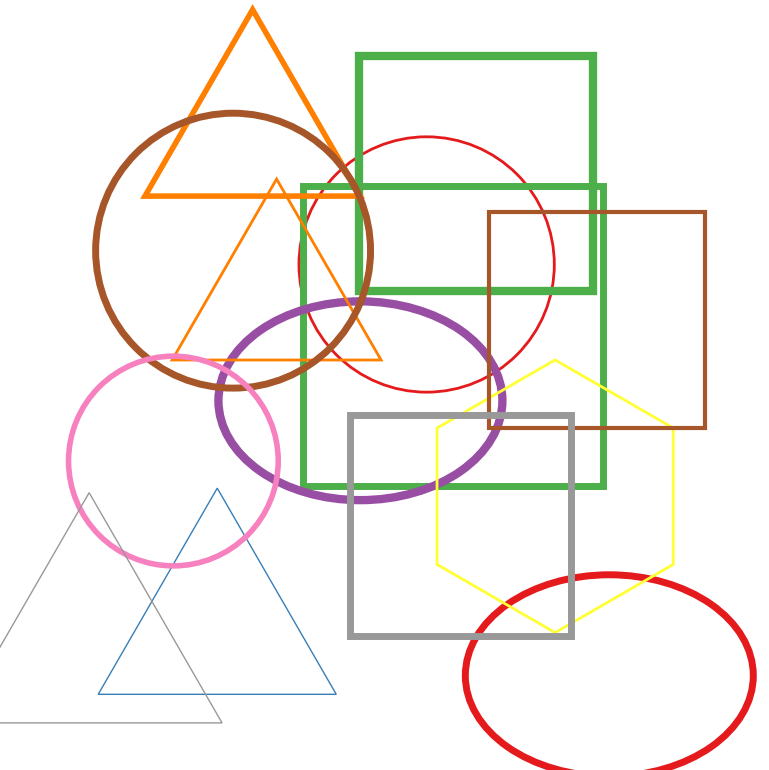[{"shape": "oval", "thickness": 2.5, "radius": 0.93, "center": [0.791, 0.123]}, {"shape": "circle", "thickness": 1, "radius": 0.83, "center": [0.554, 0.657]}, {"shape": "triangle", "thickness": 0.5, "radius": 0.89, "center": [0.282, 0.188]}, {"shape": "square", "thickness": 2.5, "radius": 0.97, "center": [0.588, 0.564]}, {"shape": "square", "thickness": 3, "radius": 0.76, "center": [0.619, 0.775]}, {"shape": "oval", "thickness": 3, "radius": 0.92, "center": [0.468, 0.48]}, {"shape": "triangle", "thickness": 1, "radius": 0.78, "center": [0.359, 0.611]}, {"shape": "triangle", "thickness": 2, "radius": 0.81, "center": [0.328, 0.826]}, {"shape": "hexagon", "thickness": 1, "radius": 0.89, "center": [0.721, 0.356]}, {"shape": "circle", "thickness": 2.5, "radius": 0.89, "center": [0.303, 0.674]}, {"shape": "square", "thickness": 1.5, "radius": 0.7, "center": [0.775, 0.584]}, {"shape": "circle", "thickness": 2, "radius": 0.68, "center": [0.225, 0.401]}, {"shape": "square", "thickness": 2.5, "radius": 0.72, "center": [0.598, 0.317]}, {"shape": "triangle", "thickness": 0.5, "radius": 1.0, "center": [0.116, 0.161]}]